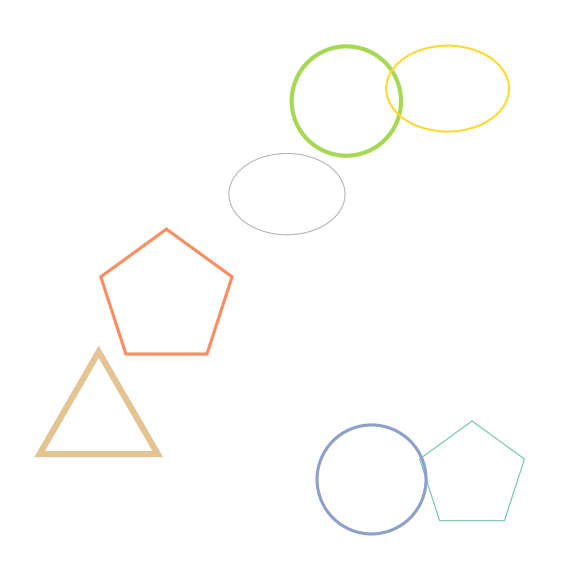[{"shape": "pentagon", "thickness": 0.5, "radius": 0.48, "center": [0.817, 0.175]}, {"shape": "pentagon", "thickness": 1.5, "radius": 0.6, "center": [0.288, 0.483]}, {"shape": "circle", "thickness": 1.5, "radius": 0.47, "center": [0.643, 0.169]}, {"shape": "circle", "thickness": 2, "radius": 0.47, "center": [0.6, 0.824]}, {"shape": "oval", "thickness": 1, "radius": 0.53, "center": [0.775, 0.846]}, {"shape": "triangle", "thickness": 3, "radius": 0.59, "center": [0.171, 0.272]}, {"shape": "oval", "thickness": 0.5, "radius": 0.5, "center": [0.497, 0.663]}]